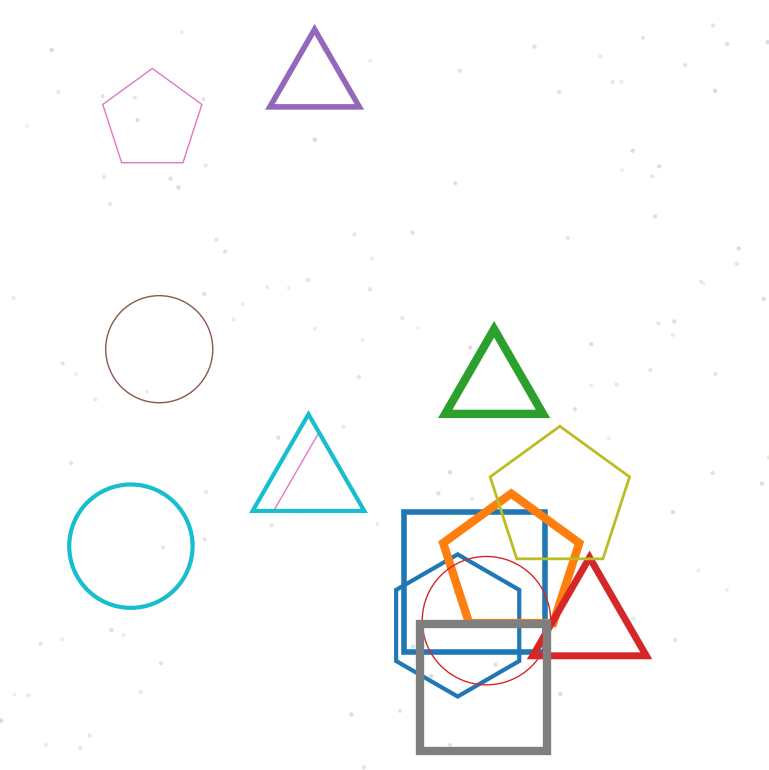[{"shape": "square", "thickness": 2, "radius": 0.46, "center": [0.616, 0.244]}, {"shape": "hexagon", "thickness": 1.5, "radius": 0.46, "center": [0.594, 0.188]}, {"shape": "pentagon", "thickness": 3, "radius": 0.46, "center": [0.664, 0.266]}, {"shape": "triangle", "thickness": 3, "radius": 0.37, "center": [0.642, 0.499]}, {"shape": "triangle", "thickness": 2.5, "radius": 0.43, "center": [0.766, 0.191]}, {"shape": "circle", "thickness": 0.5, "radius": 0.42, "center": [0.632, 0.194]}, {"shape": "triangle", "thickness": 2, "radius": 0.34, "center": [0.409, 0.895]}, {"shape": "circle", "thickness": 0.5, "radius": 0.35, "center": [0.207, 0.546]}, {"shape": "pentagon", "thickness": 0.5, "radius": 0.34, "center": [0.198, 0.843]}, {"shape": "triangle", "thickness": 0.5, "radius": 0.34, "center": [0.413, 0.369]}, {"shape": "square", "thickness": 3, "radius": 0.41, "center": [0.628, 0.107]}, {"shape": "pentagon", "thickness": 1, "radius": 0.48, "center": [0.727, 0.351]}, {"shape": "triangle", "thickness": 1.5, "radius": 0.42, "center": [0.401, 0.378]}, {"shape": "circle", "thickness": 1.5, "radius": 0.4, "center": [0.17, 0.291]}]